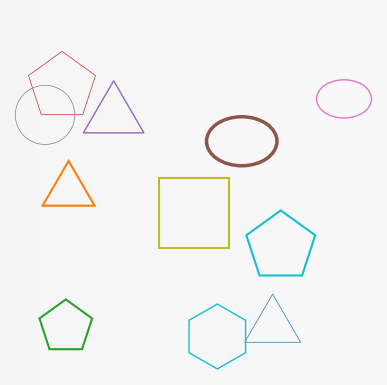[{"shape": "triangle", "thickness": 0.5, "radius": 0.42, "center": [0.704, 0.153]}, {"shape": "triangle", "thickness": 1.5, "radius": 0.39, "center": [0.177, 0.504]}, {"shape": "pentagon", "thickness": 1.5, "radius": 0.36, "center": [0.17, 0.151]}, {"shape": "pentagon", "thickness": 0.5, "radius": 0.45, "center": [0.16, 0.776]}, {"shape": "triangle", "thickness": 1, "radius": 0.45, "center": [0.293, 0.7]}, {"shape": "oval", "thickness": 2.5, "radius": 0.45, "center": [0.624, 0.633]}, {"shape": "oval", "thickness": 1, "radius": 0.35, "center": [0.888, 0.743]}, {"shape": "circle", "thickness": 0.5, "radius": 0.38, "center": [0.116, 0.702]}, {"shape": "square", "thickness": 1.5, "radius": 0.45, "center": [0.501, 0.446]}, {"shape": "pentagon", "thickness": 1.5, "radius": 0.47, "center": [0.725, 0.36]}, {"shape": "hexagon", "thickness": 1, "radius": 0.42, "center": [0.561, 0.126]}]